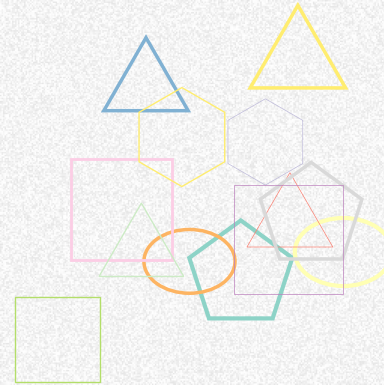[{"shape": "pentagon", "thickness": 3, "radius": 0.7, "center": [0.625, 0.287]}, {"shape": "oval", "thickness": 3, "radius": 0.63, "center": [0.892, 0.345]}, {"shape": "hexagon", "thickness": 0.5, "radius": 0.56, "center": [0.689, 0.631]}, {"shape": "triangle", "thickness": 0.5, "radius": 0.64, "center": [0.753, 0.423]}, {"shape": "triangle", "thickness": 2.5, "radius": 0.63, "center": [0.379, 0.776]}, {"shape": "oval", "thickness": 2.5, "radius": 0.59, "center": [0.492, 0.321]}, {"shape": "square", "thickness": 1, "radius": 0.55, "center": [0.148, 0.118]}, {"shape": "square", "thickness": 2, "radius": 0.65, "center": [0.315, 0.455]}, {"shape": "pentagon", "thickness": 2.5, "radius": 0.69, "center": [0.808, 0.44]}, {"shape": "square", "thickness": 0.5, "radius": 0.71, "center": [0.749, 0.377]}, {"shape": "triangle", "thickness": 1, "radius": 0.64, "center": [0.367, 0.345]}, {"shape": "triangle", "thickness": 2.5, "radius": 0.72, "center": [0.774, 0.843]}, {"shape": "hexagon", "thickness": 1, "radius": 0.64, "center": [0.472, 0.644]}]